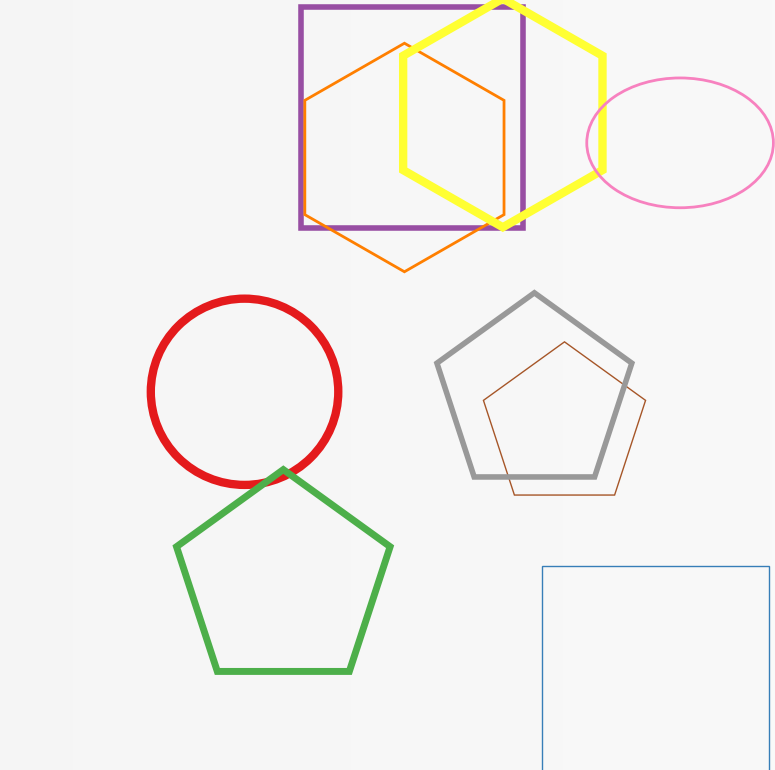[{"shape": "circle", "thickness": 3, "radius": 0.6, "center": [0.316, 0.491]}, {"shape": "square", "thickness": 0.5, "radius": 0.73, "center": [0.846, 0.118]}, {"shape": "pentagon", "thickness": 2.5, "radius": 0.72, "center": [0.366, 0.245]}, {"shape": "square", "thickness": 2, "radius": 0.72, "center": [0.532, 0.847]}, {"shape": "hexagon", "thickness": 1, "radius": 0.74, "center": [0.522, 0.795]}, {"shape": "hexagon", "thickness": 3, "radius": 0.74, "center": [0.649, 0.853]}, {"shape": "pentagon", "thickness": 0.5, "radius": 0.55, "center": [0.728, 0.446]}, {"shape": "oval", "thickness": 1, "radius": 0.6, "center": [0.878, 0.814]}, {"shape": "pentagon", "thickness": 2, "radius": 0.66, "center": [0.69, 0.488]}]